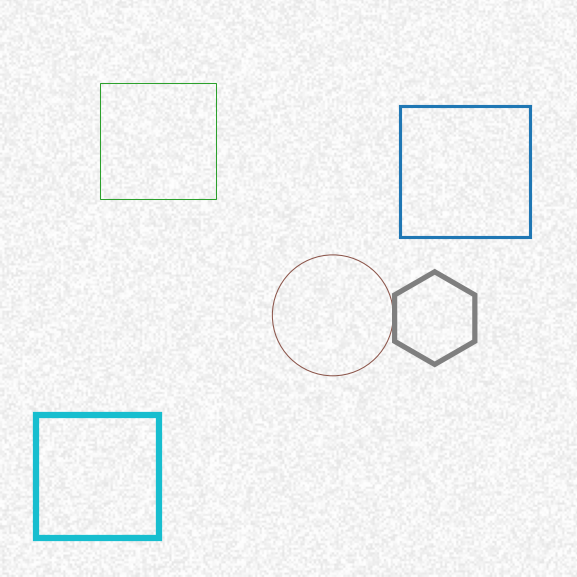[{"shape": "square", "thickness": 1.5, "radius": 0.57, "center": [0.805, 0.702]}, {"shape": "square", "thickness": 0.5, "radius": 0.5, "center": [0.273, 0.755]}, {"shape": "circle", "thickness": 0.5, "radius": 0.52, "center": [0.576, 0.453]}, {"shape": "hexagon", "thickness": 2.5, "radius": 0.4, "center": [0.753, 0.448]}, {"shape": "square", "thickness": 3, "radius": 0.53, "center": [0.169, 0.174]}]